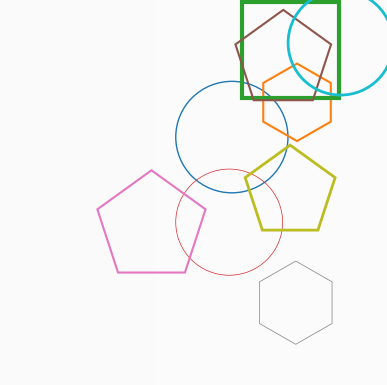[{"shape": "circle", "thickness": 1, "radius": 0.72, "center": [0.598, 0.644]}, {"shape": "hexagon", "thickness": 1.5, "radius": 0.5, "center": [0.767, 0.734]}, {"shape": "square", "thickness": 3, "radius": 0.63, "center": [0.75, 0.87]}, {"shape": "circle", "thickness": 0.5, "radius": 0.69, "center": [0.591, 0.423]}, {"shape": "pentagon", "thickness": 1.5, "radius": 0.65, "center": [0.731, 0.845]}, {"shape": "pentagon", "thickness": 1.5, "radius": 0.73, "center": [0.391, 0.411]}, {"shape": "hexagon", "thickness": 0.5, "radius": 0.54, "center": [0.763, 0.214]}, {"shape": "pentagon", "thickness": 2, "radius": 0.61, "center": [0.749, 0.501]}, {"shape": "circle", "thickness": 2, "radius": 0.68, "center": [0.879, 0.889]}]